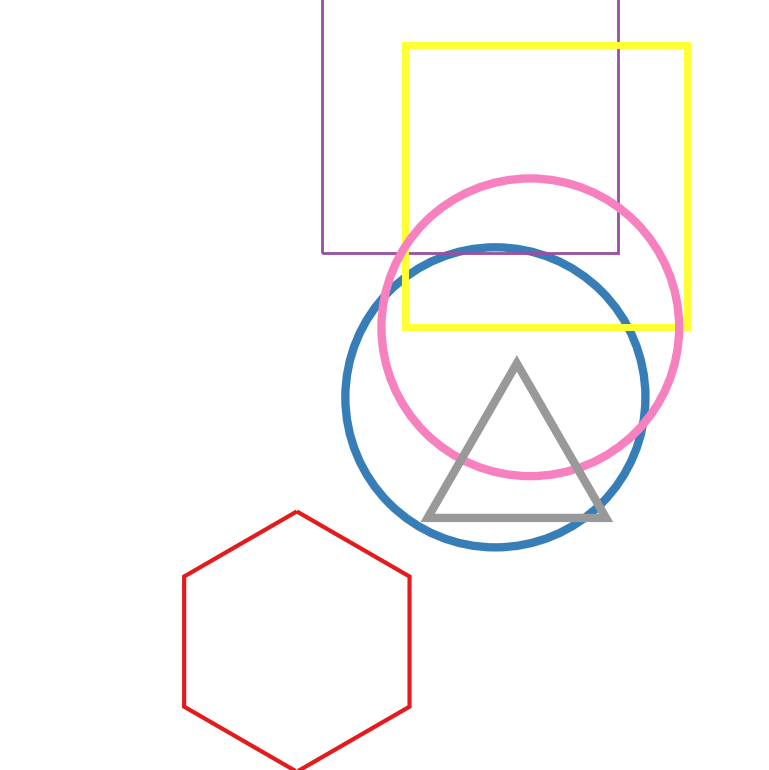[{"shape": "hexagon", "thickness": 1.5, "radius": 0.85, "center": [0.385, 0.167]}, {"shape": "circle", "thickness": 3, "radius": 0.97, "center": [0.643, 0.484]}, {"shape": "square", "thickness": 1, "radius": 0.96, "center": [0.611, 0.864]}, {"shape": "square", "thickness": 2.5, "radius": 0.92, "center": [0.709, 0.758]}, {"shape": "circle", "thickness": 3, "radius": 0.97, "center": [0.689, 0.575]}, {"shape": "triangle", "thickness": 3, "radius": 0.67, "center": [0.671, 0.394]}]